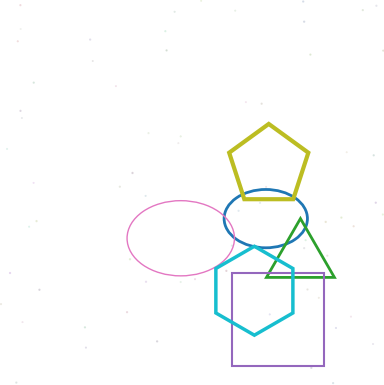[{"shape": "oval", "thickness": 2, "radius": 0.54, "center": [0.69, 0.432]}, {"shape": "triangle", "thickness": 2, "radius": 0.51, "center": [0.78, 0.33]}, {"shape": "square", "thickness": 1.5, "radius": 0.6, "center": [0.722, 0.171]}, {"shape": "oval", "thickness": 1, "radius": 0.7, "center": [0.47, 0.381]}, {"shape": "pentagon", "thickness": 3, "radius": 0.54, "center": [0.698, 0.57]}, {"shape": "hexagon", "thickness": 2.5, "radius": 0.58, "center": [0.661, 0.245]}]